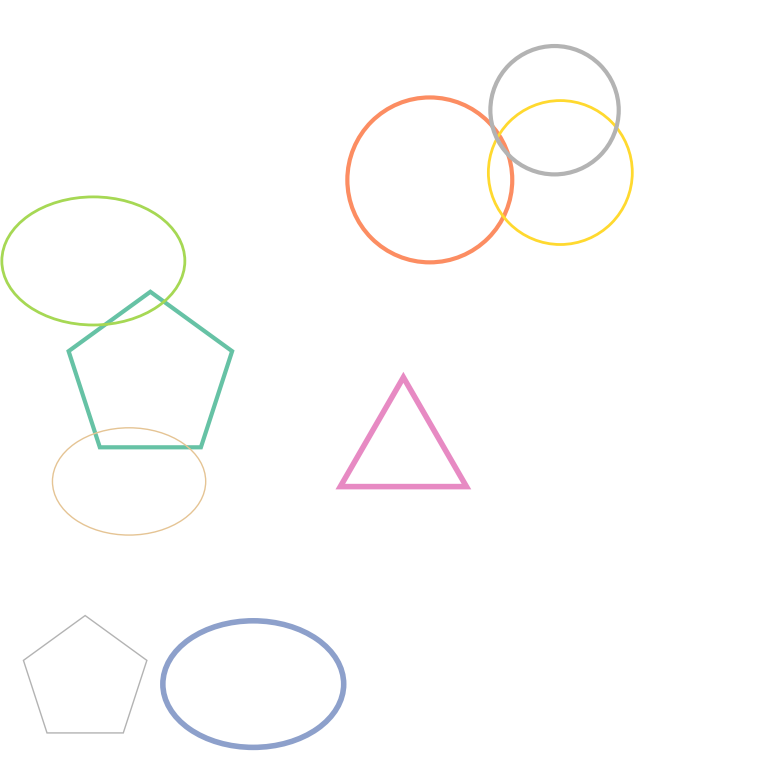[{"shape": "pentagon", "thickness": 1.5, "radius": 0.56, "center": [0.195, 0.509]}, {"shape": "circle", "thickness": 1.5, "radius": 0.54, "center": [0.558, 0.766]}, {"shape": "oval", "thickness": 2, "radius": 0.59, "center": [0.329, 0.112]}, {"shape": "triangle", "thickness": 2, "radius": 0.47, "center": [0.524, 0.415]}, {"shape": "oval", "thickness": 1, "radius": 0.59, "center": [0.121, 0.661]}, {"shape": "circle", "thickness": 1, "radius": 0.47, "center": [0.728, 0.776]}, {"shape": "oval", "thickness": 0.5, "radius": 0.5, "center": [0.168, 0.375]}, {"shape": "circle", "thickness": 1.5, "radius": 0.42, "center": [0.72, 0.857]}, {"shape": "pentagon", "thickness": 0.5, "radius": 0.42, "center": [0.111, 0.116]}]